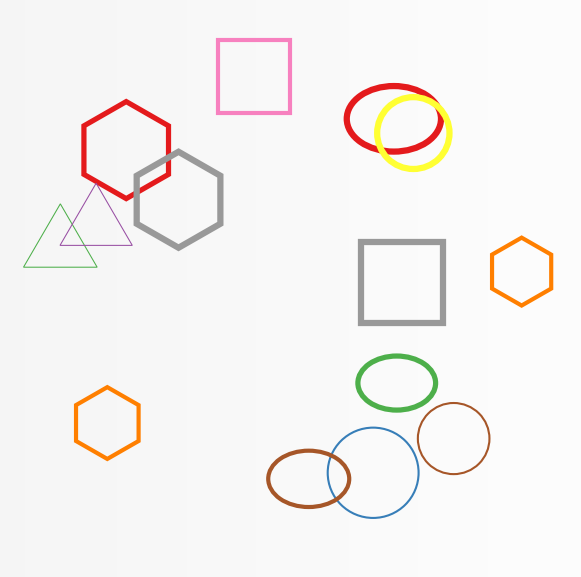[{"shape": "oval", "thickness": 3, "radius": 0.41, "center": [0.678, 0.793]}, {"shape": "hexagon", "thickness": 2.5, "radius": 0.42, "center": [0.217, 0.739]}, {"shape": "circle", "thickness": 1, "radius": 0.39, "center": [0.642, 0.18]}, {"shape": "oval", "thickness": 2.5, "radius": 0.33, "center": [0.683, 0.336]}, {"shape": "triangle", "thickness": 0.5, "radius": 0.37, "center": [0.104, 0.573]}, {"shape": "triangle", "thickness": 0.5, "radius": 0.36, "center": [0.165, 0.61]}, {"shape": "hexagon", "thickness": 2, "radius": 0.31, "center": [0.185, 0.267]}, {"shape": "hexagon", "thickness": 2, "radius": 0.29, "center": [0.897, 0.529]}, {"shape": "circle", "thickness": 3, "radius": 0.31, "center": [0.711, 0.769]}, {"shape": "oval", "thickness": 2, "radius": 0.35, "center": [0.531, 0.17]}, {"shape": "circle", "thickness": 1, "radius": 0.31, "center": [0.78, 0.24]}, {"shape": "square", "thickness": 2, "radius": 0.31, "center": [0.437, 0.867]}, {"shape": "square", "thickness": 3, "radius": 0.35, "center": [0.692, 0.51]}, {"shape": "hexagon", "thickness": 3, "radius": 0.42, "center": [0.307, 0.653]}]